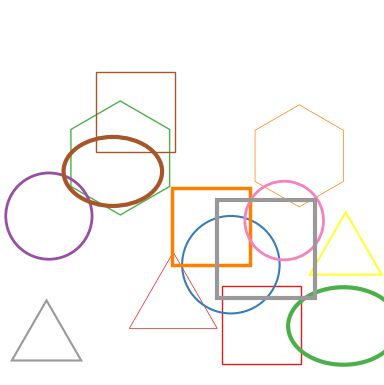[{"shape": "square", "thickness": 1, "radius": 0.51, "center": [0.68, 0.156]}, {"shape": "triangle", "thickness": 0.5, "radius": 0.66, "center": [0.45, 0.213]}, {"shape": "circle", "thickness": 1.5, "radius": 0.63, "center": [0.6, 0.312]}, {"shape": "hexagon", "thickness": 1, "radius": 0.74, "center": [0.312, 0.59]}, {"shape": "oval", "thickness": 3, "radius": 0.72, "center": [0.892, 0.153]}, {"shape": "circle", "thickness": 2, "radius": 0.56, "center": [0.127, 0.439]}, {"shape": "hexagon", "thickness": 0.5, "radius": 0.66, "center": [0.777, 0.595]}, {"shape": "square", "thickness": 2.5, "radius": 0.5, "center": [0.548, 0.412]}, {"shape": "triangle", "thickness": 1.5, "radius": 0.54, "center": [0.898, 0.341]}, {"shape": "oval", "thickness": 3, "radius": 0.64, "center": [0.293, 0.555]}, {"shape": "square", "thickness": 1, "radius": 0.52, "center": [0.352, 0.709]}, {"shape": "circle", "thickness": 2, "radius": 0.51, "center": [0.738, 0.427]}, {"shape": "triangle", "thickness": 1.5, "radius": 0.52, "center": [0.121, 0.116]}, {"shape": "square", "thickness": 3, "radius": 0.64, "center": [0.691, 0.352]}]